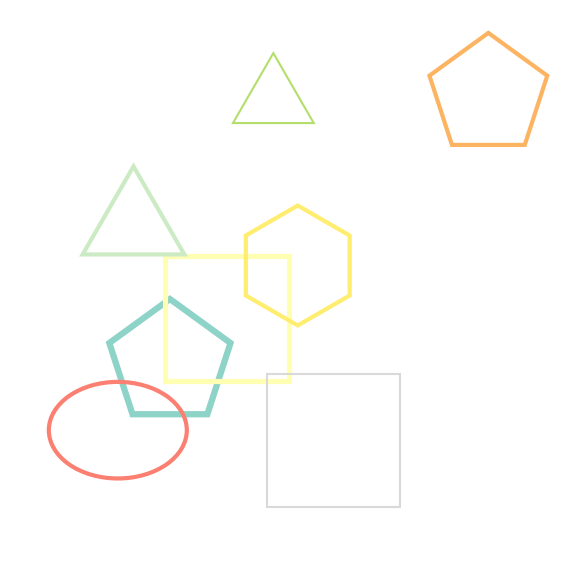[{"shape": "pentagon", "thickness": 3, "radius": 0.55, "center": [0.294, 0.371]}, {"shape": "square", "thickness": 2.5, "radius": 0.54, "center": [0.393, 0.447]}, {"shape": "oval", "thickness": 2, "radius": 0.6, "center": [0.204, 0.254]}, {"shape": "pentagon", "thickness": 2, "radius": 0.54, "center": [0.846, 0.835]}, {"shape": "triangle", "thickness": 1, "radius": 0.4, "center": [0.473, 0.826]}, {"shape": "square", "thickness": 1, "radius": 0.58, "center": [0.578, 0.236]}, {"shape": "triangle", "thickness": 2, "radius": 0.51, "center": [0.231, 0.609]}, {"shape": "hexagon", "thickness": 2, "radius": 0.52, "center": [0.516, 0.539]}]